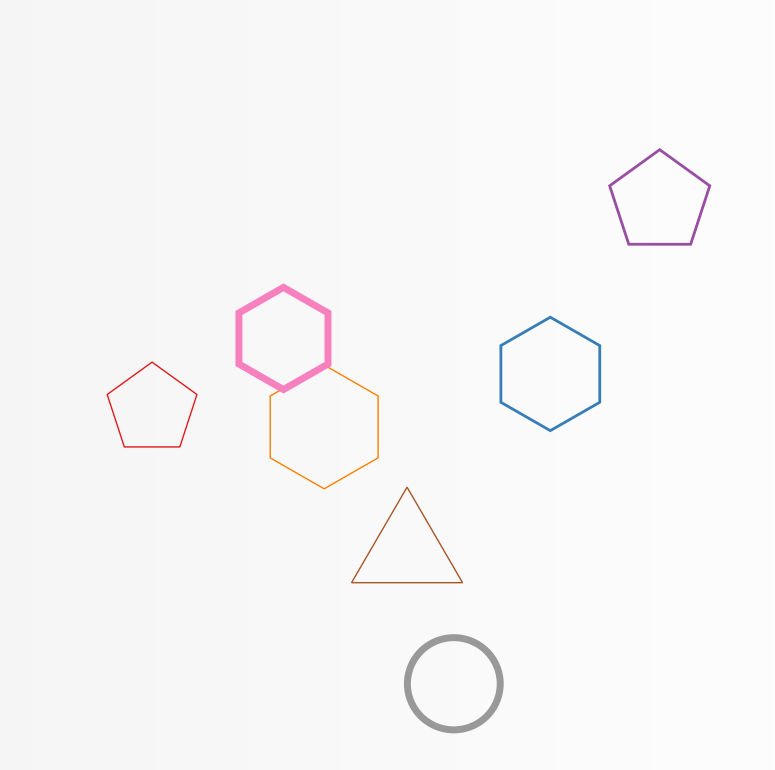[{"shape": "pentagon", "thickness": 0.5, "radius": 0.3, "center": [0.196, 0.469]}, {"shape": "hexagon", "thickness": 1, "radius": 0.37, "center": [0.71, 0.514]}, {"shape": "pentagon", "thickness": 1, "radius": 0.34, "center": [0.851, 0.738]}, {"shape": "hexagon", "thickness": 0.5, "radius": 0.4, "center": [0.418, 0.446]}, {"shape": "triangle", "thickness": 0.5, "radius": 0.41, "center": [0.525, 0.285]}, {"shape": "hexagon", "thickness": 2.5, "radius": 0.33, "center": [0.366, 0.56]}, {"shape": "circle", "thickness": 2.5, "radius": 0.3, "center": [0.586, 0.112]}]